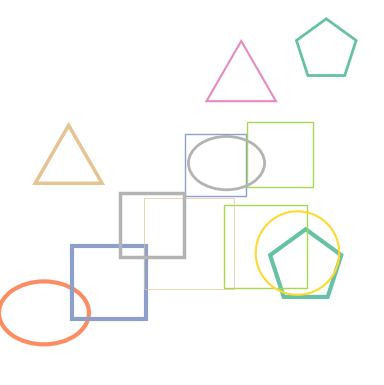[{"shape": "pentagon", "thickness": 2, "radius": 0.41, "center": [0.847, 0.87]}, {"shape": "pentagon", "thickness": 3, "radius": 0.49, "center": [0.794, 0.307]}, {"shape": "oval", "thickness": 3, "radius": 0.58, "center": [0.114, 0.187]}, {"shape": "square", "thickness": 3, "radius": 0.48, "center": [0.283, 0.267]}, {"shape": "square", "thickness": 1, "radius": 0.4, "center": [0.56, 0.571]}, {"shape": "triangle", "thickness": 1.5, "radius": 0.52, "center": [0.627, 0.789]}, {"shape": "square", "thickness": 1, "radius": 0.43, "center": [0.728, 0.599]}, {"shape": "square", "thickness": 1, "radius": 0.54, "center": [0.689, 0.359]}, {"shape": "circle", "thickness": 1.5, "radius": 0.54, "center": [0.773, 0.343]}, {"shape": "square", "thickness": 0.5, "radius": 0.59, "center": [0.49, 0.368]}, {"shape": "triangle", "thickness": 2.5, "radius": 0.5, "center": [0.178, 0.574]}, {"shape": "square", "thickness": 2.5, "radius": 0.42, "center": [0.395, 0.416]}, {"shape": "oval", "thickness": 2, "radius": 0.49, "center": [0.588, 0.576]}]